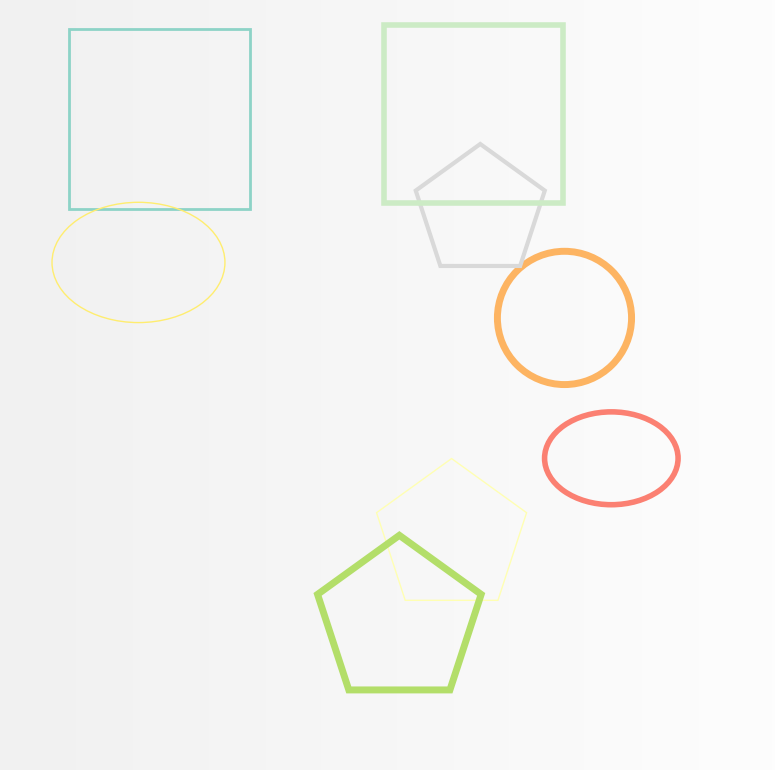[{"shape": "square", "thickness": 1, "radius": 0.58, "center": [0.206, 0.846]}, {"shape": "pentagon", "thickness": 0.5, "radius": 0.51, "center": [0.583, 0.303]}, {"shape": "oval", "thickness": 2, "radius": 0.43, "center": [0.789, 0.405]}, {"shape": "circle", "thickness": 2.5, "radius": 0.43, "center": [0.728, 0.587]}, {"shape": "pentagon", "thickness": 2.5, "radius": 0.55, "center": [0.515, 0.194]}, {"shape": "pentagon", "thickness": 1.5, "radius": 0.44, "center": [0.62, 0.725]}, {"shape": "square", "thickness": 2, "radius": 0.58, "center": [0.611, 0.852]}, {"shape": "oval", "thickness": 0.5, "radius": 0.56, "center": [0.179, 0.659]}]